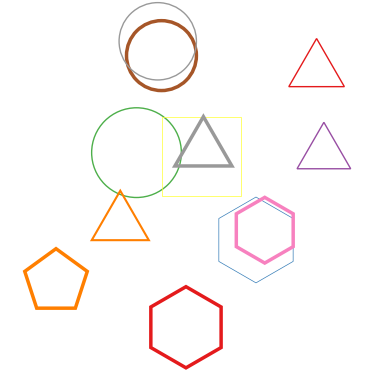[{"shape": "hexagon", "thickness": 2.5, "radius": 0.53, "center": [0.483, 0.15]}, {"shape": "triangle", "thickness": 1, "radius": 0.42, "center": [0.822, 0.817]}, {"shape": "hexagon", "thickness": 0.5, "radius": 0.56, "center": [0.665, 0.377]}, {"shape": "circle", "thickness": 1, "radius": 0.58, "center": [0.355, 0.604]}, {"shape": "triangle", "thickness": 1, "radius": 0.4, "center": [0.841, 0.602]}, {"shape": "triangle", "thickness": 1.5, "radius": 0.43, "center": [0.312, 0.419]}, {"shape": "pentagon", "thickness": 2.5, "radius": 0.43, "center": [0.145, 0.269]}, {"shape": "square", "thickness": 0.5, "radius": 0.51, "center": [0.524, 0.593]}, {"shape": "circle", "thickness": 2.5, "radius": 0.45, "center": [0.419, 0.856]}, {"shape": "hexagon", "thickness": 2.5, "radius": 0.43, "center": [0.688, 0.402]}, {"shape": "triangle", "thickness": 2.5, "radius": 0.43, "center": [0.528, 0.612]}, {"shape": "circle", "thickness": 1, "radius": 0.5, "center": [0.41, 0.893]}]